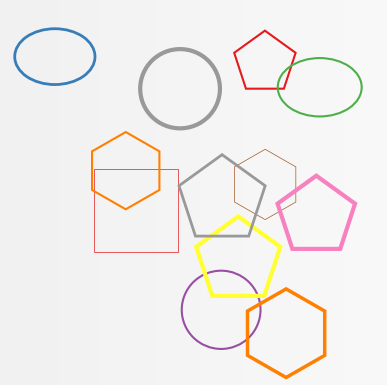[{"shape": "pentagon", "thickness": 1.5, "radius": 0.42, "center": [0.684, 0.837]}, {"shape": "square", "thickness": 0.5, "radius": 0.54, "center": [0.351, 0.452]}, {"shape": "oval", "thickness": 2, "radius": 0.52, "center": [0.142, 0.853]}, {"shape": "oval", "thickness": 1.5, "radius": 0.54, "center": [0.825, 0.773]}, {"shape": "circle", "thickness": 1.5, "radius": 0.51, "center": [0.571, 0.195]}, {"shape": "hexagon", "thickness": 1.5, "radius": 0.5, "center": [0.324, 0.557]}, {"shape": "hexagon", "thickness": 2.5, "radius": 0.58, "center": [0.738, 0.134]}, {"shape": "pentagon", "thickness": 3, "radius": 0.57, "center": [0.615, 0.324]}, {"shape": "hexagon", "thickness": 0.5, "radius": 0.46, "center": [0.684, 0.521]}, {"shape": "pentagon", "thickness": 3, "radius": 0.53, "center": [0.816, 0.439]}, {"shape": "pentagon", "thickness": 2, "radius": 0.58, "center": [0.573, 0.481]}, {"shape": "circle", "thickness": 3, "radius": 0.51, "center": [0.465, 0.77]}]